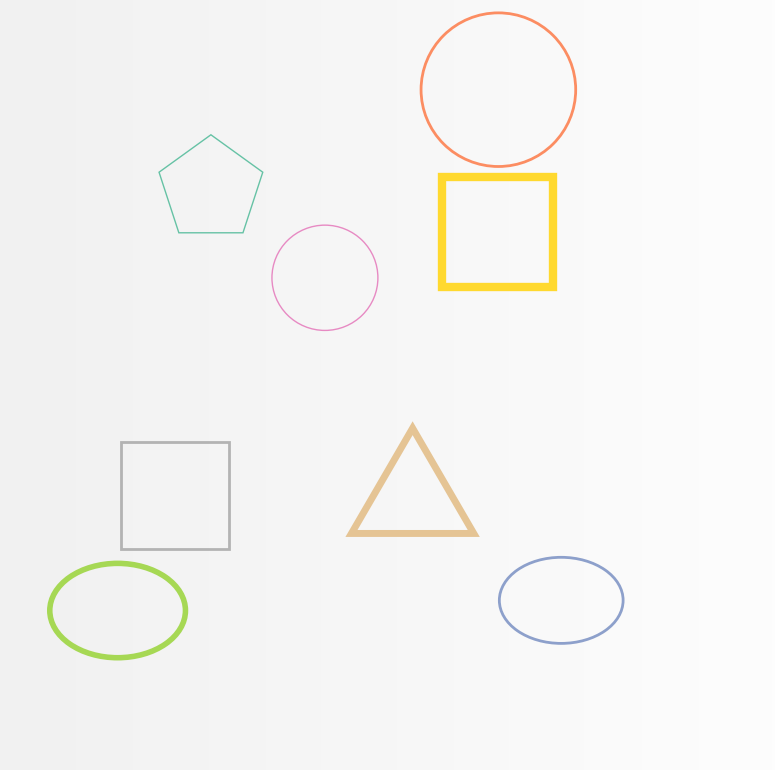[{"shape": "pentagon", "thickness": 0.5, "radius": 0.35, "center": [0.272, 0.755]}, {"shape": "circle", "thickness": 1, "radius": 0.5, "center": [0.643, 0.884]}, {"shape": "oval", "thickness": 1, "radius": 0.4, "center": [0.724, 0.22]}, {"shape": "circle", "thickness": 0.5, "radius": 0.34, "center": [0.419, 0.639]}, {"shape": "oval", "thickness": 2, "radius": 0.44, "center": [0.152, 0.207]}, {"shape": "square", "thickness": 3, "radius": 0.36, "center": [0.642, 0.699]}, {"shape": "triangle", "thickness": 2.5, "radius": 0.46, "center": [0.532, 0.353]}, {"shape": "square", "thickness": 1, "radius": 0.35, "center": [0.226, 0.357]}]